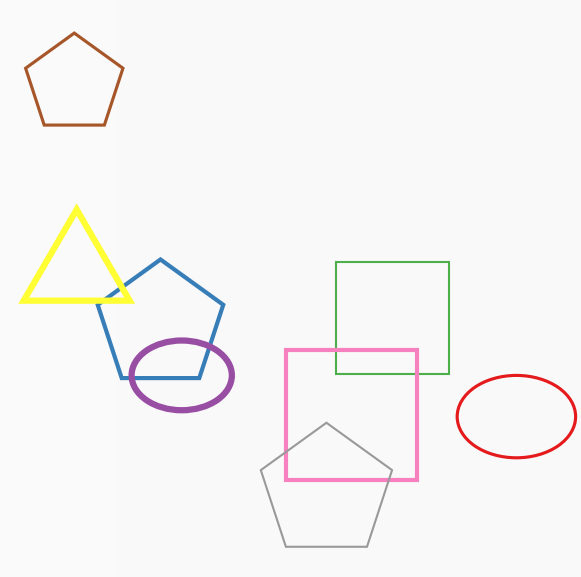[{"shape": "oval", "thickness": 1.5, "radius": 0.51, "center": [0.888, 0.278]}, {"shape": "pentagon", "thickness": 2, "radius": 0.57, "center": [0.276, 0.436]}, {"shape": "square", "thickness": 1, "radius": 0.48, "center": [0.676, 0.448]}, {"shape": "oval", "thickness": 3, "radius": 0.43, "center": [0.313, 0.349]}, {"shape": "triangle", "thickness": 3, "radius": 0.53, "center": [0.132, 0.531]}, {"shape": "pentagon", "thickness": 1.5, "radius": 0.44, "center": [0.128, 0.854]}, {"shape": "square", "thickness": 2, "radius": 0.56, "center": [0.604, 0.281]}, {"shape": "pentagon", "thickness": 1, "radius": 0.59, "center": [0.562, 0.148]}]